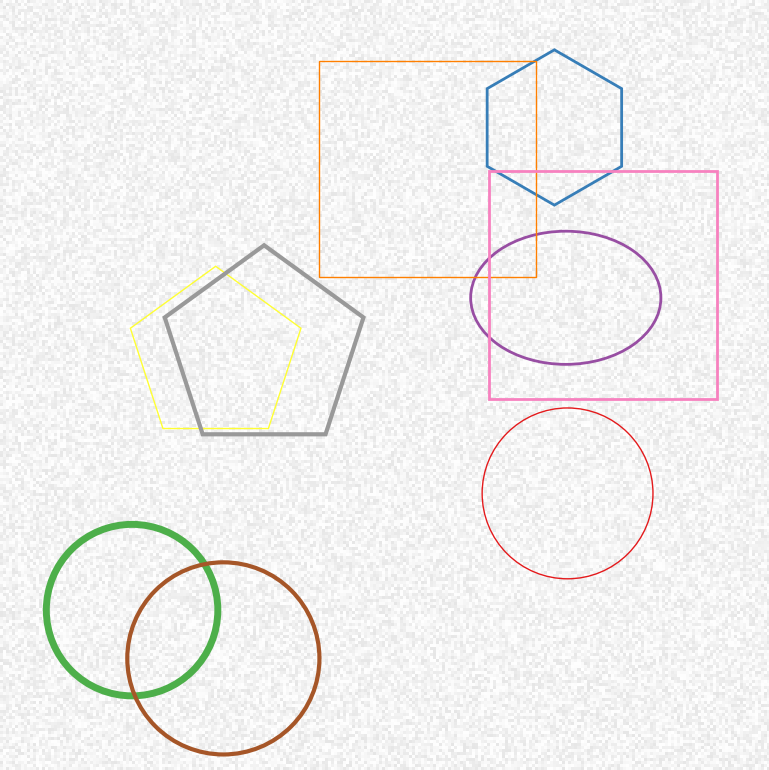[{"shape": "circle", "thickness": 0.5, "radius": 0.55, "center": [0.737, 0.359]}, {"shape": "hexagon", "thickness": 1, "radius": 0.5, "center": [0.72, 0.834]}, {"shape": "circle", "thickness": 2.5, "radius": 0.56, "center": [0.172, 0.208]}, {"shape": "oval", "thickness": 1, "radius": 0.62, "center": [0.735, 0.613]}, {"shape": "square", "thickness": 0.5, "radius": 0.7, "center": [0.555, 0.78]}, {"shape": "pentagon", "thickness": 0.5, "radius": 0.58, "center": [0.28, 0.538]}, {"shape": "circle", "thickness": 1.5, "radius": 0.62, "center": [0.29, 0.145]}, {"shape": "square", "thickness": 1, "radius": 0.74, "center": [0.783, 0.63]}, {"shape": "pentagon", "thickness": 1.5, "radius": 0.68, "center": [0.343, 0.546]}]